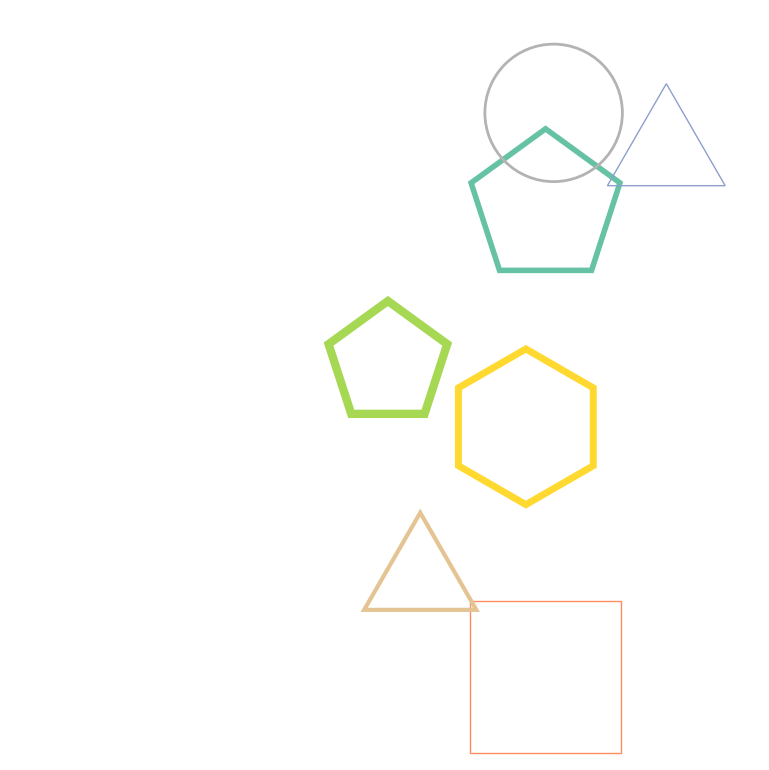[{"shape": "pentagon", "thickness": 2, "radius": 0.51, "center": [0.708, 0.731]}, {"shape": "square", "thickness": 0.5, "radius": 0.49, "center": [0.708, 0.121]}, {"shape": "triangle", "thickness": 0.5, "radius": 0.44, "center": [0.865, 0.803]}, {"shape": "pentagon", "thickness": 3, "radius": 0.41, "center": [0.504, 0.528]}, {"shape": "hexagon", "thickness": 2.5, "radius": 0.51, "center": [0.683, 0.446]}, {"shape": "triangle", "thickness": 1.5, "radius": 0.42, "center": [0.546, 0.25]}, {"shape": "circle", "thickness": 1, "radius": 0.45, "center": [0.719, 0.853]}]